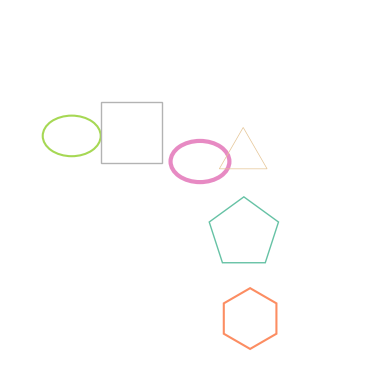[{"shape": "pentagon", "thickness": 1, "radius": 0.47, "center": [0.633, 0.394]}, {"shape": "hexagon", "thickness": 1.5, "radius": 0.39, "center": [0.65, 0.173]}, {"shape": "oval", "thickness": 3, "radius": 0.38, "center": [0.519, 0.58]}, {"shape": "oval", "thickness": 1.5, "radius": 0.38, "center": [0.186, 0.647]}, {"shape": "triangle", "thickness": 0.5, "radius": 0.36, "center": [0.632, 0.597]}, {"shape": "square", "thickness": 1, "radius": 0.4, "center": [0.341, 0.656]}]